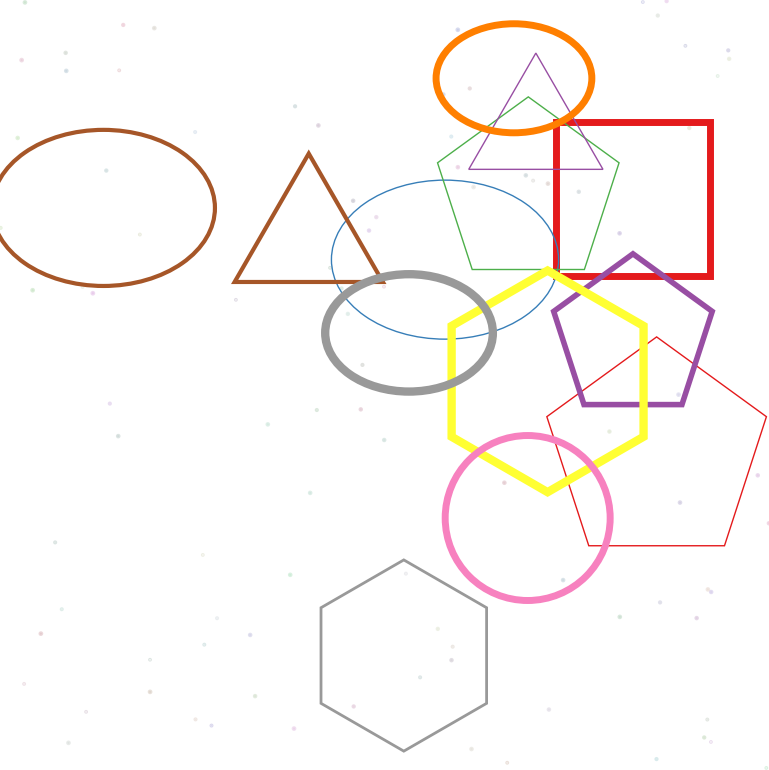[{"shape": "square", "thickness": 2.5, "radius": 0.5, "center": [0.822, 0.741]}, {"shape": "pentagon", "thickness": 0.5, "radius": 0.75, "center": [0.853, 0.413]}, {"shape": "oval", "thickness": 0.5, "radius": 0.74, "center": [0.578, 0.663]}, {"shape": "pentagon", "thickness": 0.5, "radius": 0.62, "center": [0.686, 0.75]}, {"shape": "triangle", "thickness": 0.5, "radius": 0.5, "center": [0.696, 0.83]}, {"shape": "pentagon", "thickness": 2, "radius": 0.54, "center": [0.822, 0.562]}, {"shape": "oval", "thickness": 2.5, "radius": 0.51, "center": [0.667, 0.898]}, {"shape": "hexagon", "thickness": 3, "radius": 0.72, "center": [0.711, 0.505]}, {"shape": "triangle", "thickness": 1.5, "radius": 0.56, "center": [0.401, 0.689]}, {"shape": "oval", "thickness": 1.5, "radius": 0.72, "center": [0.134, 0.73]}, {"shape": "circle", "thickness": 2.5, "radius": 0.54, "center": [0.685, 0.327]}, {"shape": "oval", "thickness": 3, "radius": 0.54, "center": [0.531, 0.568]}, {"shape": "hexagon", "thickness": 1, "radius": 0.62, "center": [0.524, 0.149]}]